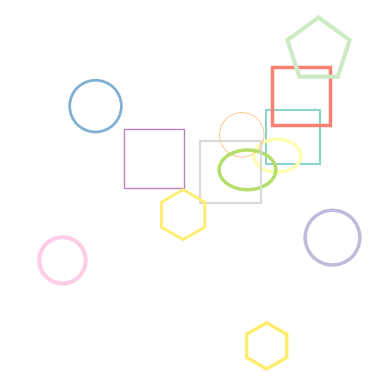[{"shape": "square", "thickness": 1.5, "radius": 0.35, "center": [0.761, 0.645]}, {"shape": "oval", "thickness": 2.5, "radius": 0.31, "center": [0.72, 0.595]}, {"shape": "circle", "thickness": 2.5, "radius": 0.36, "center": [0.864, 0.383]}, {"shape": "square", "thickness": 2.5, "radius": 0.37, "center": [0.782, 0.751]}, {"shape": "circle", "thickness": 2, "radius": 0.34, "center": [0.248, 0.724]}, {"shape": "circle", "thickness": 0.5, "radius": 0.29, "center": [0.628, 0.65]}, {"shape": "oval", "thickness": 2.5, "radius": 0.37, "center": [0.643, 0.559]}, {"shape": "circle", "thickness": 3, "radius": 0.3, "center": [0.162, 0.324]}, {"shape": "square", "thickness": 1.5, "radius": 0.4, "center": [0.599, 0.553]}, {"shape": "square", "thickness": 1, "radius": 0.39, "center": [0.4, 0.588]}, {"shape": "pentagon", "thickness": 3, "radius": 0.42, "center": [0.827, 0.87]}, {"shape": "hexagon", "thickness": 2.5, "radius": 0.3, "center": [0.693, 0.102]}, {"shape": "hexagon", "thickness": 2, "radius": 0.32, "center": [0.476, 0.443]}]